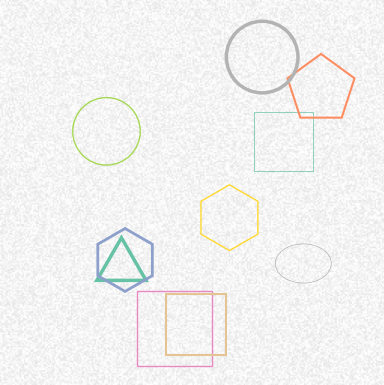[{"shape": "triangle", "thickness": 2.5, "radius": 0.37, "center": [0.315, 0.309]}, {"shape": "square", "thickness": 0.5, "radius": 0.38, "center": [0.737, 0.633]}, {"shape": "pentagon", "thickness": 1.5, "radius": 0.46, "center": [0.834, 0.768]}, {"shape": "hexagon", "thickness": 2, "radius": 0.41, "center": [0.325, 0.325]}, {"shape": "square", "thickness": 1, "radius": 0.49, "center": [0.453, 0.146]}, {"shape": "circle", "thickness": 1, "radius": 0.44, "center": [0.277, 0.659]}, {"shape": "hexagon", "thickness": 1, "radius": 0.43, "center": [0.596, 0.435]}, {"shape": "square", "thickness": 1.5, "radius": 0.39, "center": [0.509, 0.157]}, {"shape": "circle", "thickness": 2.5, "radius": 0.46, "center": [0.681, 0.852]}, {"shape": "oval", "thickness": 0.5, "radius": 0.36, "center": [0.788, 0.316]}]